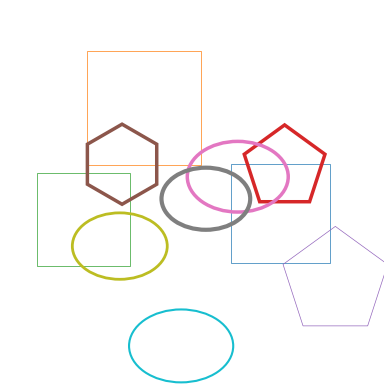[{"shape": "square", "thickness": 0.5, "radius": 0.64, "center": [0.728, 0.445]}, {"shape": "square", "thickness": 0.5, "radius": 0.74, "center": [0.373, 0.719]}, {"shape": "square", "thickness": 0.5, "radius": 0.6, "center": [0.216, 0.431]}, {"shape": "pentagon", "thickness": 2.5, "radius": 0.55, "center": [0.739, 0.565]}, {"shape": "pentagon", "thickness": 0.5, "radius": 0.71, "center": [0.871, 0.269]}, {"shape": "hexagon", "thickness": 2.5, "radius": 0.52, "center": [0.317, 0.573]}, {"shape": "oval", "thickness": 2.5, "radius": 0.66, "center": [0.618, 0.541]}, {"shape": "oval", "thickness": 3, "radius": 0.58, "center": [0.535, 0.484]}, {"shape": "oval", "thickness": 2, "radius": 0.62, "center": [0.311, 0.361]}, {"shape": "oval", "thickness": 1.5, "radius": 0.68, "center": [0.47, 0.102]}]